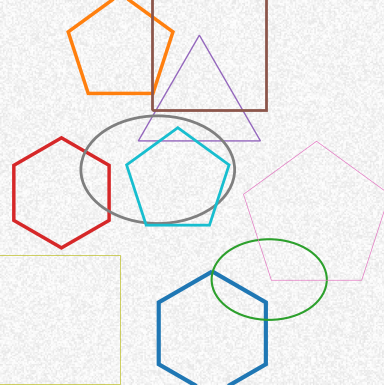[{"shape": "hexagon", "thickness": 3, "radius": 0.8, "center": [0.551, 0.134]}, {"shape": "pentagon", "thickness": 2.5, "radius": 0.71, "center": [0.313, 0.873]}, {"shape": "oval", "thickness": 1.5, "radius": 0.75, "center": [0.699, 0.274]}, {"shape": "hexagon", "thickness": 2.5, "radius": 0.71, "center": [0.16, 0.499]}, {"shape": "triangle", "thickness": 1, "radius": 0.92, "center": [0.518, 0.726]}, {"shape": "square", "thickness": 2, "radius": 0.74, "center": [0.544, 0.862]}, {"shape": "pentagon", "thickness": 0.5, "radius": 1.0, "center": [0.822, 0.434]}, {"shape": "oval", "thickness": 2, "radius": 1.0, "center": [0.41, 0.559]}, {"shape": "square", "thickness": 0.5, "radius": 0.84, "center": [0.143, 0.17]}, {"shape": "pentagon", "thickness": 2, "radius": 0.7, "center": [0.462, 0.528]}]